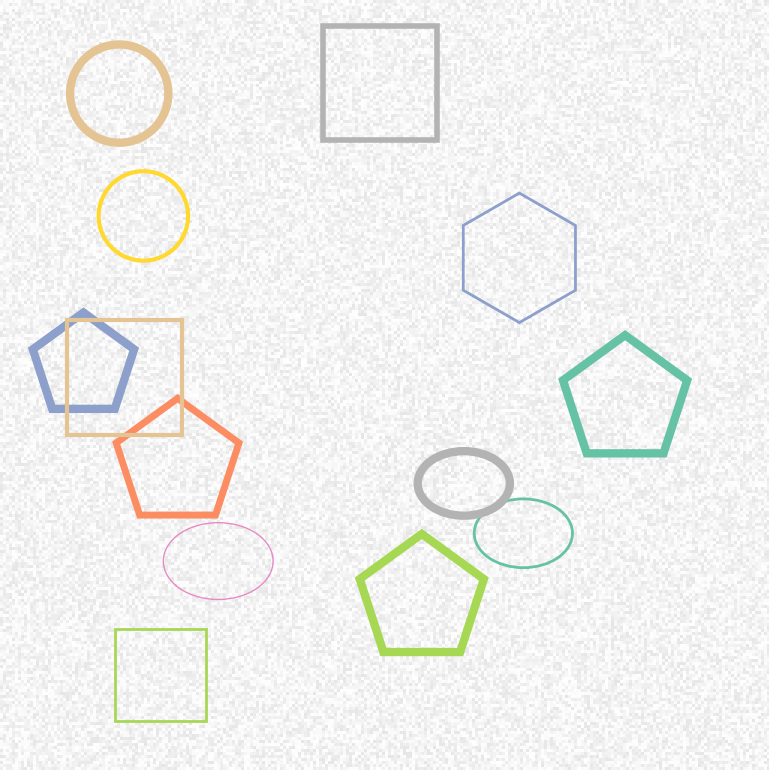[{"shape": "pentagon", "thickness": 3, "radius": 0.42, "center": [0.812, 0.48]}, {"shape": "oval", "thickness": 1, "radius": 0.32, "center": [0.68, 0.307]}, {"shape": "pentagon", "thickness": 2.5, "radius": 0.42, "center": [0.231, 0.399]}, {"shape": "pentagon", "thickness": 3, "radius": 0.35, "center": [0.108, 0.525]}, {"shape": "hexagon", "thickness": 1, "radius": 0.42, "center": [0.675, 0.665]}, {"shape": "oval", "thickness": 0.5, "radius": 0.36, "center": [0.283, 0.271]}, {"shape": "pentagon", "thickness": 3, "radius": 0.42, "center": [0.548, 0.222]}, {"shape": "square", "thickness": 1, "radius": 0.3, "center": [0.208, 0.124]}, {"shape": "circle", "thickness": 1.5, "radius": 0.29, "center": [0.186, 0.72]}, {"shape": "circle", "thickness": 3, "radius": 0.32, "center": [0.155, 0.878]}, {"shape": "square", "thickness": 1.5, "radius": 0.37, "center": [0.161, 0.51]}, {"shape": "square", "thickness": 2, "radius": 0.37, "center": [0.494, 0.892]}, {"shape": "oval", "thickness": 3, "radius": 0.3, "center": [0.602, 0.372]}]